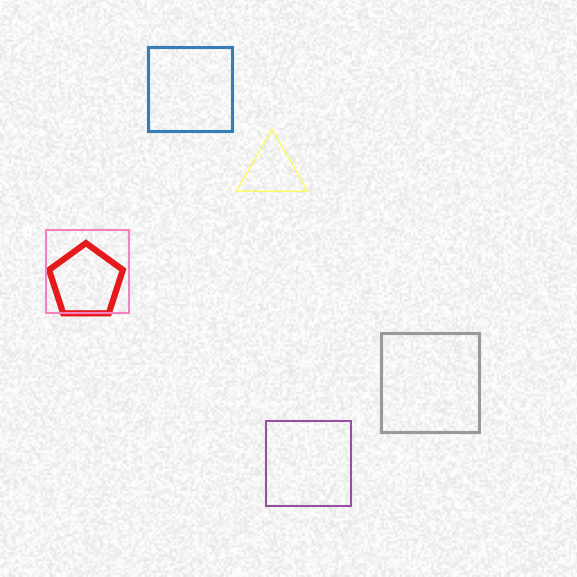[{"shape": "pentagon", "thickness": 3, "radius": 0.34, "center": [0.149, 0.511]}, {"shape": "square", "thickness": 1.5, "radius": 0.36, "center": [0.328, 0.844]}, {"shape": "square", "thickness": 1, "radius": 0.37, "center": [0.534, 0.196]}, {"shape": "triangle", "thickness": 0.5, "radius": 0.36, "center": [0.471, 0.704]}, {"shape": "square", "thickness": 1, "radius": 0.36, "center": [0.152, 0.529]}, {"shape": "square", "thickness": 1.5, "radius": 0.43, "center": [0.744, 0.337]}]